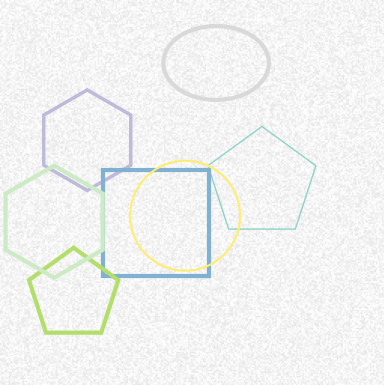[{"shape": "pentagon", "thickness": 1, "radius": 0.74, "center": [0.68, 0.524]}, {"shape": "hexagon", "thickness": 2.5, "radius": 0.65, "center": [0.227, 0.636]}, {"shape": "square", "thickness": 3, "radius": 0.69, "center": [0.405, 0.421]}, {"shape": "pentagon", "thickness": 3, "radius": 0.61, "center": [0.191, 0.235]}, {"shape": "oval", "thickness": 3, "radius": 0.69, "center": [0.561, 0.836]}, {"shape": "hexagon", "thickness": 3, "radius": 0.73, "center": [0.141, 0.424]}, {"shape": "circle", "thickness": 1.5, "radius": 0.71, "center": [0.481, 0.44]}]